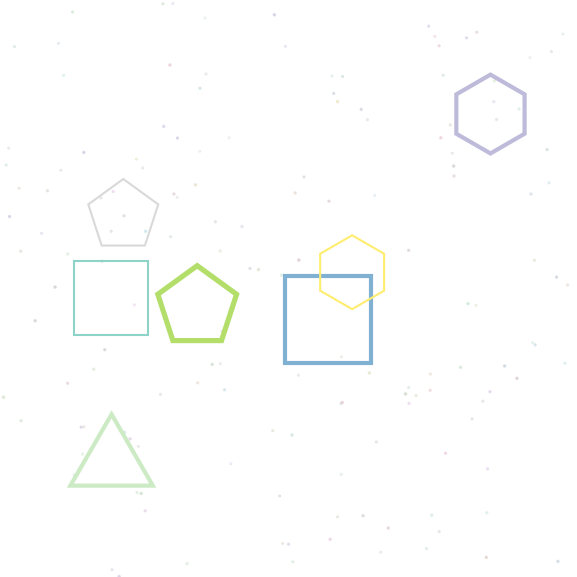[{"shape": "square", "thickness": 1, "radius": 0.32, "center": [0.191, 0.484]}, {"shape": "hexagon", "thickness": 2, "radius": 0.34, "center": [0.849, 0.802]}, {"shape": "square", "thickness": 2, "radius": 0.37, "center": [0.568, 0.446]}, {"shape": "pentagon", "thickness": 2.5, "radius": 0.36, "center": [0.341, 0.467]}, {"shape": "pentagon", "thickness": 1, "radius": 0.32, "center": [0.213, 0.625]}, {"shape": "triangle", "thickness": 2, "radius": 0.41, "center": [0.193, 0.199]}, {"shape": "hexagon", "thickness": 1, "radius": 0.32, "center": [0.61, 0.528]}]